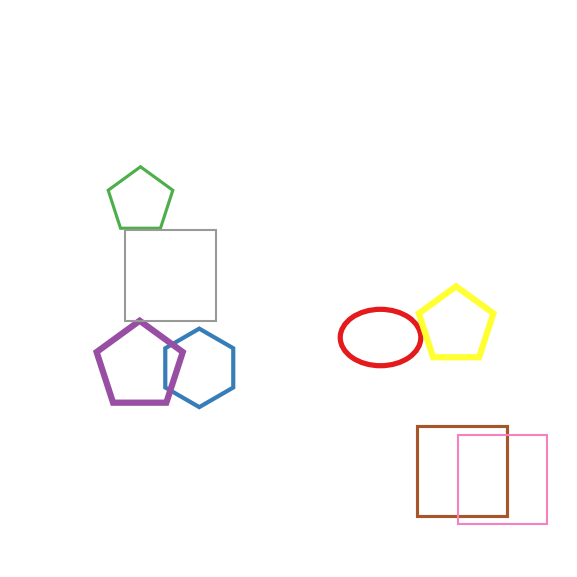[{"shape": "oval", "thickness": 2.5, "radius": 0.35, "center": [0.659, 0.415]}, {"shape": "hexagon", "thickness": 2, "radius": 0.34, "center": [0.345, 0.362]}, {"shape": "pentagon", "thickness": 1.5, "radius": 0.29, "center": [0.243, 0.652]}, {"shape": "pentagon", "thickness": 3, "radius": 0.39, "center": [0.242, 0.365]}, {"shape": "pentagon", "thickness": 3, "radius": 0.34, "center": [0.79, 0.435]}, {"shape": "square", "thickness": 1.5, "radius": 0.39, "center": [0.8, 0.184]}, {"shape": "square", "thickness": 1, "radius": 0.38, "center": [0.871, 0.169]}, {"shape": "square", "thickness": 1, "radius": 0.39, "center": [0.296, 0.522]}]